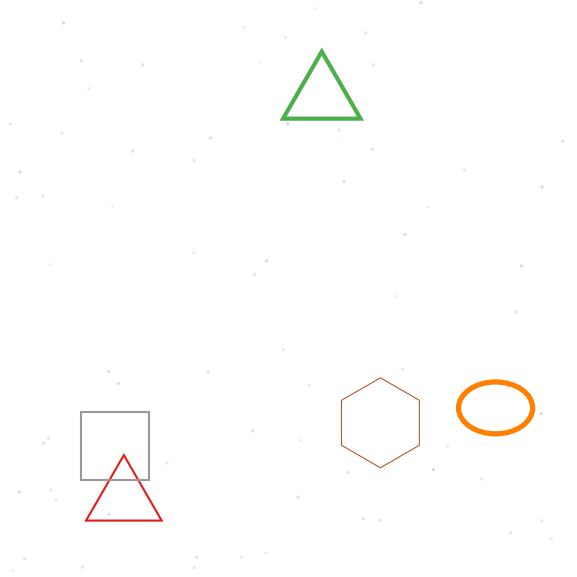[{"shape": "triangle", "thickness": 1, "radius": 0.38, "center": [0.214, 0.135]}, {"shape": "triangle", "thickness": 2, "radius": 0.39, "center": [0.557, 0.832]}, {"shape": "oval", "thickness": 2.5, "radius": 0.32, "center": [0.858, 0.293]}, {"shape": "hexagon", "thickness": 0.5, "radius": 0.39, "center": [0.659, 0.267]}, {"shape": "square", "thickness": 1, "radius": 0.29, "center": [0.2, 0.227]}]